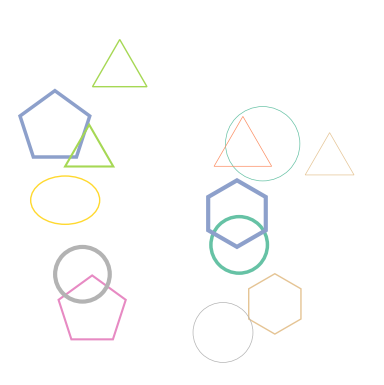[{"shape": "circle", "thickness": 0.5, "radius": 0.48, "center": [0.682, 0.627]}, {"shape": "circle", "thickness": 2.5, "radius": 0.37, "center": [0.621, 0.364]}, {"shape": "triangle", "thickness": 0.5, "radius": 0.43, "center": [0.631, 0.611]}, {"shape": "pentagon", "thickness": 2.5, "radius": 0.48, "center": [0.143, 0.669]}, {"shape": "hexagon", "thickness": 3, "radius": 0.43, "center": [0.616, 0.445]}, {"shape": "pentagon", "thickness": 1.5, "radius": 0.46, "center": [0.239, 0.193]}, {"shape": "triangle", "thickness": 1, "radius": 0.41, "center": [0.311, 0.816]}, {"shape": "triangle", "thickness": 1.5, "radius": 0.36, "center": [0.232, 0.604]}, {"shape": "oval", "thickness": 1, "radius": 0.45, "center": [0.169, 0.48]}, {"shape": "hexagon", "thickness": 1, "radius": 0.39, "center": [0.714, 0.211]}, {"shape": "triangle", "thickness": 0.5, "radius": 0.37, "center": [0.856, 0.582]}, {"shape": "circle", "thickness": 0.5, "radius": 0.39, "center": [0.579, 0.136]}, {"shape": "circle", "thickness": 3, "radius": 0.35, "center": [0.214, 0.288]}]